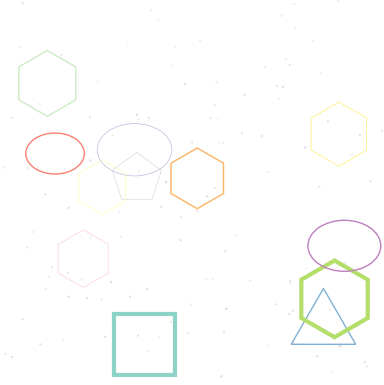[{"shape": "square", "thickness": 3, "radius": 0.4, "center": [0.375, 0.104]}, {"shape": "hexagon", "thickness": 0.5, "radius": 0.35, "center": [0.265, 0.514]}, {"shape": "oval", "thickness": 0.5, "radius": 0.49, "center": [0.35, 0.611]}, {"shape": "oval", "thickness": 1, "radius": 0.38, "center": [0.143, 0.601]}, {"shape": "triangle", "thickness": 1, "radius": 0.48, "center": [0.84, 0.154]}, {"shape": "hexagon", "thickness": 1, "radius": 0.39, "center": [0.512, 0.537]}, {"shape": "hexagon", "thickness": 3, "radius": 0.5, "center": [0.869, 0.224]}, {"shape": "hexagon", "thickness": 0.5, "radius": 0.37, "center": [0.216, 0.328]}, {"shape": "pentagon", "thickness": 0.5, "radius": 0.34, "center": [0.355, 0.537]}, {"shape": "oval", "thickness": 1, "radius": 0.47, "center": [0.894, 0.362]}, {"shape": "hexagon", "thickness": 1, "radius": 0.43, "center": [0.123, 0.783]}, {"shape": "hexagon", "thickness": 0.5, "radius": 0.42, "center": [0.88, 0.652]}]